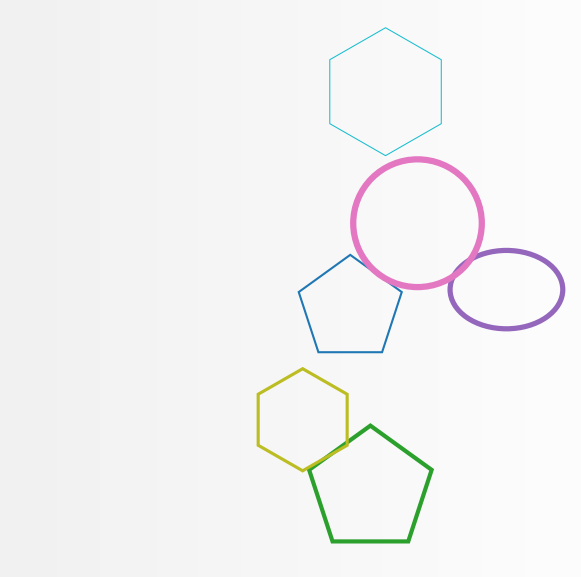[{"shape": "pentagon", "thickness": 1, "radius": 0.47, "center": [0.603, 0.465]}, {"shape": "pentagon", "thickness": 2, "radius": 0.55, "center": [0.637, 0.151]}, {"shape": "oval", "thickness": 2.5, "radius": 0.48, "center": [0.871, 0.498]}, {"shape": "circle", "thickness": 3, "radius": 0.55, "center": [0.718, 0.613]}, {"shape": "hexagon", "thickness": 1.5, "radius": 0.44, "center": [0.521, 0.272]}, {"shape": "hexagon", "thickness": 0.5, "radius": 0.55, "center": [0.663, 0.84]}]